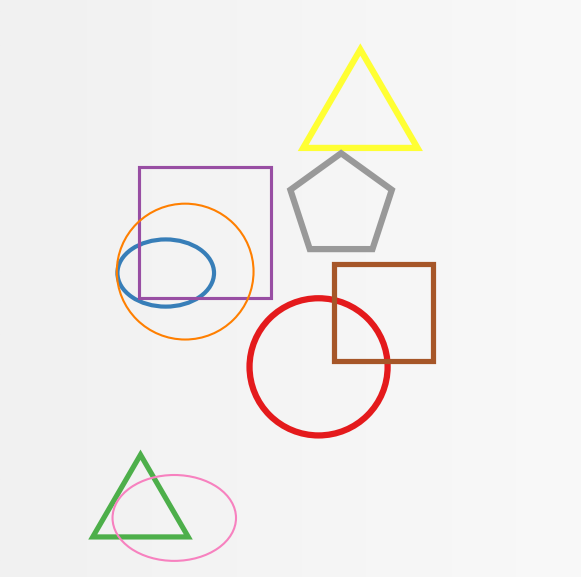[{"shape": "circle", "thickness": 3, "radius": 0.59, "center": [0.548, 0.364]}, {"shape": "oval", "thickness": 2, "radius": 0.42, "center": [0.285, 0.526]}, {"shape": "triangle", "thickness": 2.5, "radius": 0.47, "center": [0.242, 0.117]}, {"shape": "square", "thickness": 1.5, "radius": 0.57, "center": [0.352, 0.597]}, {"shape": "circle", "thickness": 1, "radius": 0.59, "center": [0.319, 0.529]}, {"shape": "triangle", "thickness": 3, "radius": 0.57, "center": [0.62, 0.8]}, {"shape": "square", "thickness": 2.5, "radius": 0.42, "center": [0.66, 0.458]}, {"shape": "oval", "thickness": 1, "radius": 0.53, "center": [0.3, 0.102]}, {"shape": "pentagon", "thickness": 3, "radius": 0.46, "center": [0.587, 0.642]}]